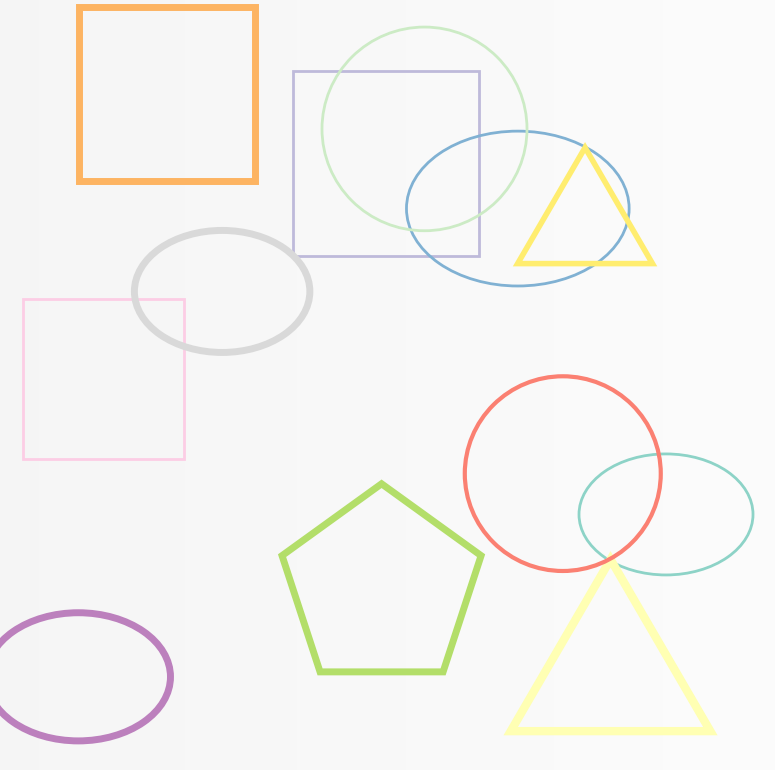[{"shape": "oval", "thickness": 1, "radius": 0.56, "center": [0.859, 0.332]}, {"shape": "triangle", "thickness": 3, "radius": 0.74, "center": [0.788, 0.125]}, {"shape": "square", "thickness": 1, "radius": 0.6, "center": [0.498, 0.788]}, {"shape": "circle", "thickness": 1.5, "radius": 0.63, "center": [0.726, 0.385]}, {"shape": "oval", "thickness": 1, "radius": 0.72, "center": [0.668, 0.729]}, {"shape": "square", "thickness": 2.5, "radius": 0.57, "center": [0.216, 0.878]}, {"shape": "pentagon", "thickness": 2.5, "radius": 0.68, "center": [0.492, 0.237]}, {"shape": "square", "thickness": 1, "radius": 0.52, "center": [0.133, 0.507]}, {"shape": "oval", "thickness": 2.5, "radius": 0.57, "center": [0.287, 0.622]}, {"shape": "oval", "thickness": 2.5, "radius": 0.59, "center": [0.101, 0.121]}, {"shape": "circle", "thickness": 1, "radius": 0.66, "center": [0.548, 0.833]}, {"shape": "triangle", "thickness": 2, "radius": 0.5, "center": [0.755, 0.708]}]